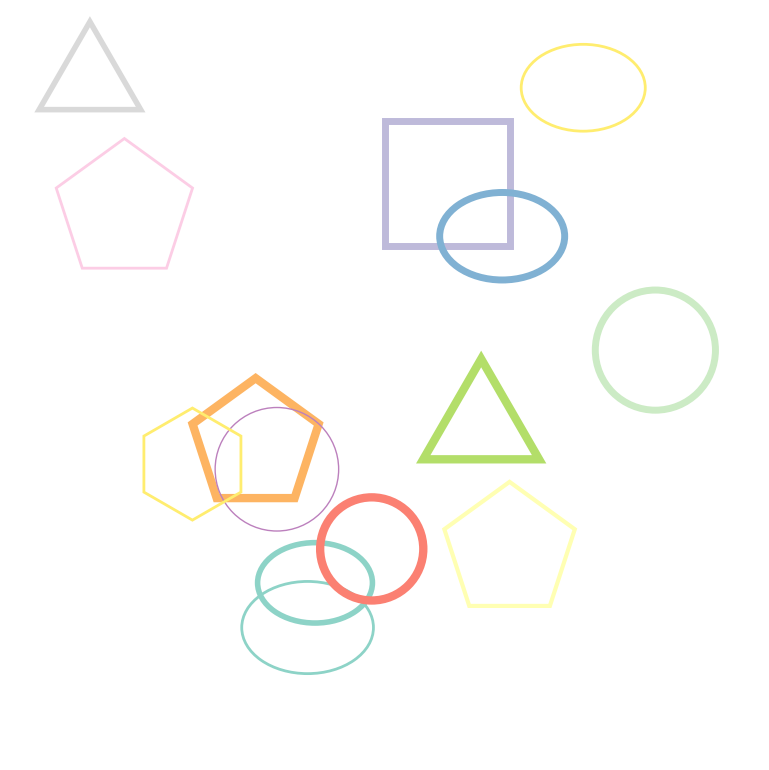[{"shape": "oval", "thickness": 1, "radius": 0.43, "center": [0.399, 0.185]}, {"shape": "oval", "thickness": 2, "radius": 0.37, "center": [0.409, 0.243]}, {"shape": "pentagon", "thickness": 1.5, "radius": 0.45, "center": [0.662, 0.285]}, {"shape": "square", "thickness": 2.5, "radius": 0.41, "center": [0.581, 0.762]}, {"shape": "circle", "thickness": 3, "radius": 0.33, "center": [0.483, 0.287]}, {"shape": "oval", "thickness": 2.5, "radius": 0.41, "center": [0.652, 0.693]}, {"shape": "pentagon", "thickness": 3, "radius": 0.43, "center": [0.332, 0.423]}, {"shape": "triangle", "thickness": 3, "radius": 0.43, "center": [0.625, 0.447]}, {"shape": "pentagon", "thickness": 1, "radius": 0.47, "center": [0.162, 0.727]}, {"shape": "triangle", "thickness": 2, "radius": 0.38, "center": [0.117, 0.896]}, {"shape": "circle", "thickness": 0.5, "radius": 0.4, "center": [0.36, 0.391]}, {"shape": "circle", "thickness": 2.5, "radius": 0.39, "center": [0.851, 0.545]}, {"shape": "hexagon", "thickness": 1, "radius": 0.36, "center": [0.25, 0.397]}, {"shape": "oval", "thickness": 1, "radius": 0.4, "center": [0.757, 0.886]}]